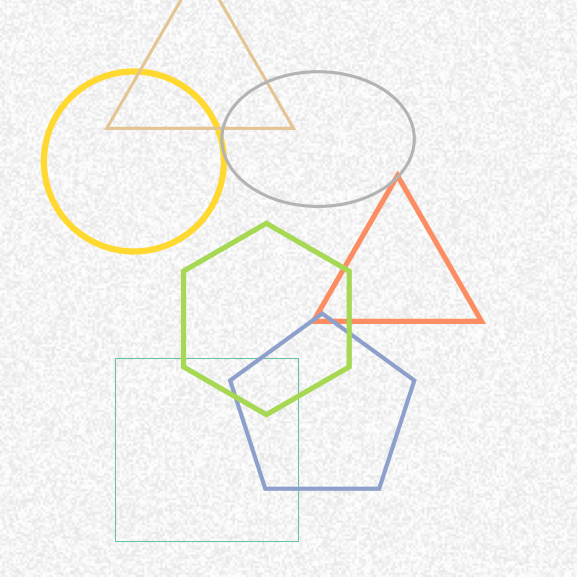[{"shape": "square", "thickness": 0.5, "radius": 0.79, "center": [0.358, 0.22]}, {"shape": "triangle", "thickness": 2.5, "radius": 0.84, "center": [0.688, 0.527]}, {"shape": "pentagon", "thickness": 2, "radius": 0.84, "center": [0.558, 0.289]}, {"shape": "hexagon", "thickness": 2.5, "radius": 0.83, "center": [0.461, 0.447]}, {"shape": "circle", "thickness": 3, "radius": 0.78, "center": [0.232, 0.72]}, {"shape": "triangle", "thickness": 1.5, "radius": 0.93, "center": [0.347, 0.87]}, {"shape": "oval", "thickness": 1.5, "radius": 0.83, "center": [0.551, 0.758]}]